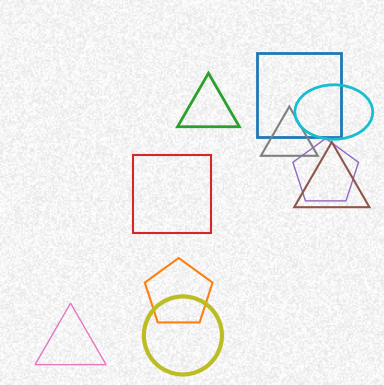[{"shape": "square", "thickness": 2, "radius": 0.55, "center": [0.777, 0.752]}, {"shape": "pentagon", "thickness": 1.5, "radius": 0.46, "center": [0.464, 0.237]}, {"shape": "triangle", "thickness": 2, "radius": 0.46, "center": [0.541, 0.717]}, {"shape": "square", "thickness": 1.5, "radius": 0.51, "center": [0.446, 0.496]}, {"shape": "pentagon", "thickness": 1, "radius": 0.45, "center": [0.846, 0.551]}, {"shape": "triangle", "thickness": 1.5, "radius": 0.56, "center": [0.862, 0.518]}, {"shape": "triangle", "thickness": 1, "radius": 0.53, "center": [0.183, 0.106]}, {"shape": "triangle", "thickness": 1.5, "radius": 0.43, "center": [0.752, 0.638]}, {"shape": "circle", "thickness": 3, "radius": 0.51, "center": [0.475, 0.129]}, {"shape": "oval", "thickness": 2, "radius": 0.51, "center": [0.867, 0.709]}]